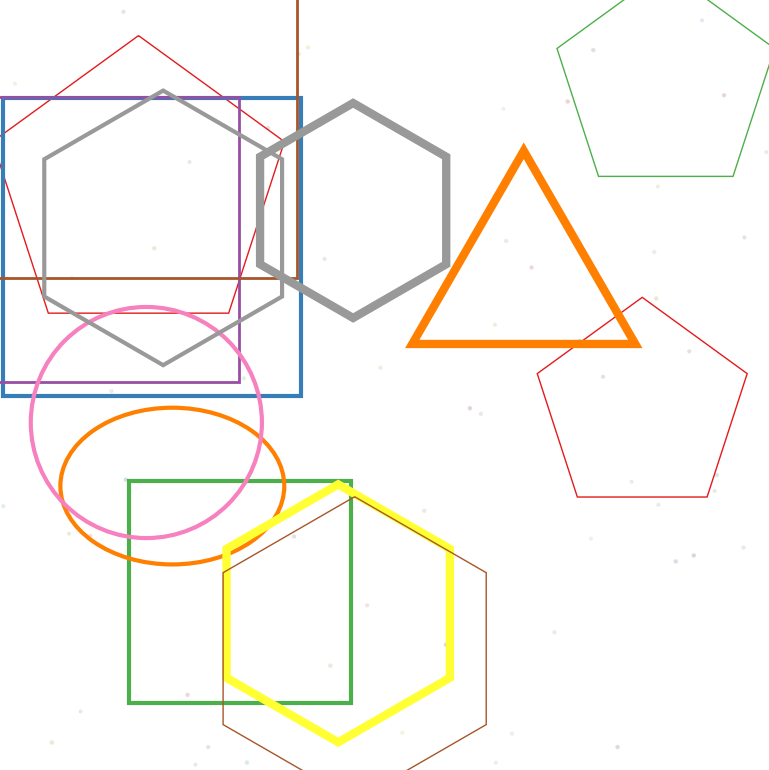[{"shape": "pentagon", "thickness": 0.5, "radius": 1.0, "center": [0.18, 0.754]}, {"shape": "pentagon", "thickness": 0.5, "radius": 0.72, "center": [0.834, 0.47]}, {"shape": "square", "thickness": 1.5, "radius": 0.97, "center": [0.197, 0.679]}, {"shape": "pentagon", "thickness": 0.5, "radius": 0.74, "center": [0.865, 0.891]}, {"shape": "square", "thickness": 1.5, "radius": 0.72, "center": [0.312, 0.231]}, {"shape": "square", "thickness": 1, "radius": 0.92, "center": [0.125, 0.689]}, {"shape": "oval", "thickness": 1.5, "radius": 0.73, "center": [0.224, 0.369]}, {"shape": "triangle", "thickness": 3, "radius": 0.84, "center": [0.68, 0.637]}, {"shape": "hexagon", "thickness": 3, "radius": 0.84, "center": [0.439, 0.203]}, {"shape": "square", "thickness": 1, "radius": 0.99, "center": [0.187, 0.837]}, {"shape": "hexagon", "thickness": 0.5, "radius": 0.99, "center": [0.461, 0.158]}, {"shape": "circle", "thickness": 1.5, "radius": 0.75, "center": [0.19, 0.451]}, {"shape": "hexagon", "thickness": 1.5, "radius": 0.89, "center": [0.212, 0.704]}, {"shape": "hexagon", "thickness": 3, "radius": 0.7, "center": [0.459, 0.727]}]